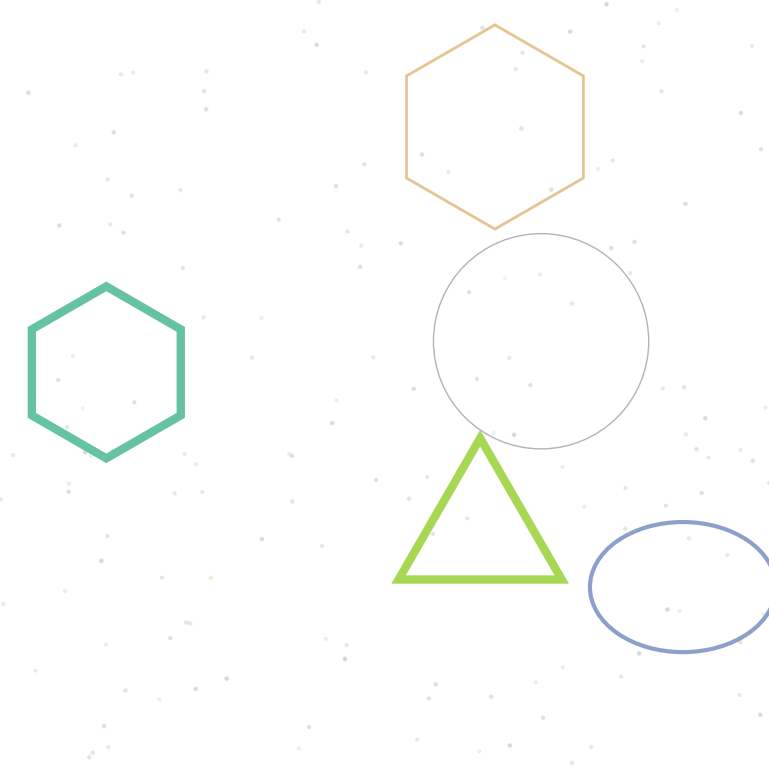[{"shape": "hexagon", "thickness": 3, "radius": 0.56, "center": [0.138, 0.516]}, {"shape": "oval", "thickness": 1.5, "radius": 0.6, "center": [0.887, 0.238]}, {"shape": "triangle", "thickness": 3, "radius": 0.61, "center": [0.624, 0.309]}, {"shape": "hexagon", "thickness": 1, "radius": 0.66, "center": [0.643, 0.835]}, {"shape": "circle", "thickness": 0.5, "radius": 0.7, "center": [0.703, 0.557]}]